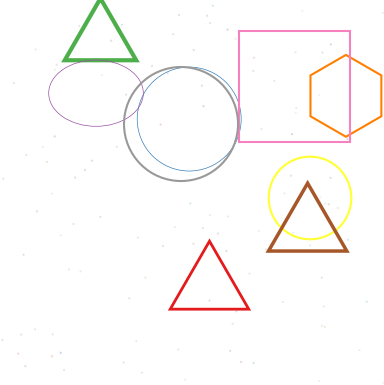[{"shape": "triangle", "thickness": 2, "radius": 0.59, "center": [0.544, 0.256]}, {"shape": "circle", "thickness": 0.5, "radius": 0.68, "center": [0.491, 0.691]}, {"shape": "triangle", "thickness": 3, "radius": 0.54, "center": [0.261, 0.897]}, {"shape": "oval", "thickness": 0.5, "radius": 0.61, "center": [0.249, 0.758]}, {"shape": "hexagon", "thickness": 1.5, "radius": 0.53, "center": [0.898, 0.751]}, {"shape": "circle", "thickness": 1.5, "radius": 0.54, "center": [0.805, 0.486]}, {"shape": "triangle", "thickness": 2.5, "radius": 0.59, "center": [0.799, 0.407]}, {"shape": "square", "thickness": 1.5, "radius": 0.72, "center": [0.764, 0.776]}, {"shape": "circle", "thickness": 1.5, "radius": 0.74, "center": [0.47, 0.678]}]